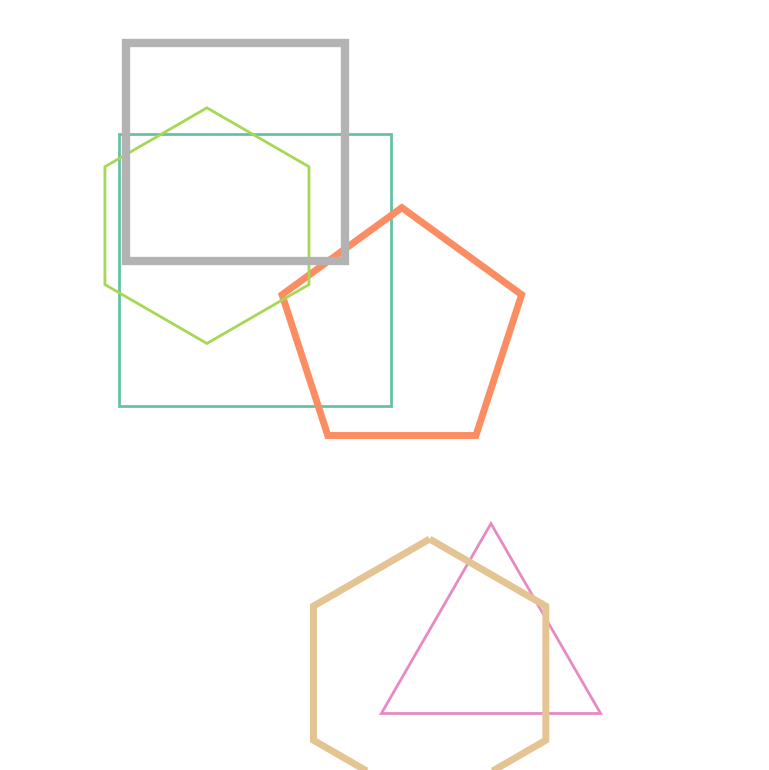[{"shape": "square", "thickness": 1, "radius": 0.88, "center": [0.331, 0.649]}, {"shape": "pentagon", "thickness": 2.5, "radius": 0.82, "center": [0.522, 0.567]}, {"shape": "triangle", "thickness": 1, "radius": 0.82, "center": [0.638, 0.156]}, {"shape": "hexagon", "thickness": 1, "radius": 0.77, "center": [0.269, 0.707]}, {"shape": "hexagon", "thickness": 2.5, "radius": 0.87, "center": [0.558, 0.126]}, {"shape": "square", "thickness": 3, "radius": 0.71, "center": [0.306, 0.803]}]